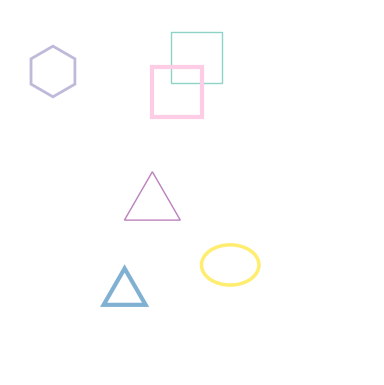[{"shape": "square", "thickness": 1, "radius": 0.33, "center": [0.51, 0.851]}, {"shape": "hexagon", "thickness": 2, "radius": 0.33, "center": [0.138, 0.814]}, {"shape": "triangle", "thickness": 3, "radius": 0.31, "center": [0.324, 0.24]}, {"shape": "square", "thickness": 3, "radius": 0.32, "center": [0.459, 0.761]}, {"shape": "triangle", "thickness": 1, "radius": 0.42, "center": [0.396, 0.47]}, {"shape": "oval", "thickness": 2.5, "radius": 0.37, "center": [0.598, 0.312]}]